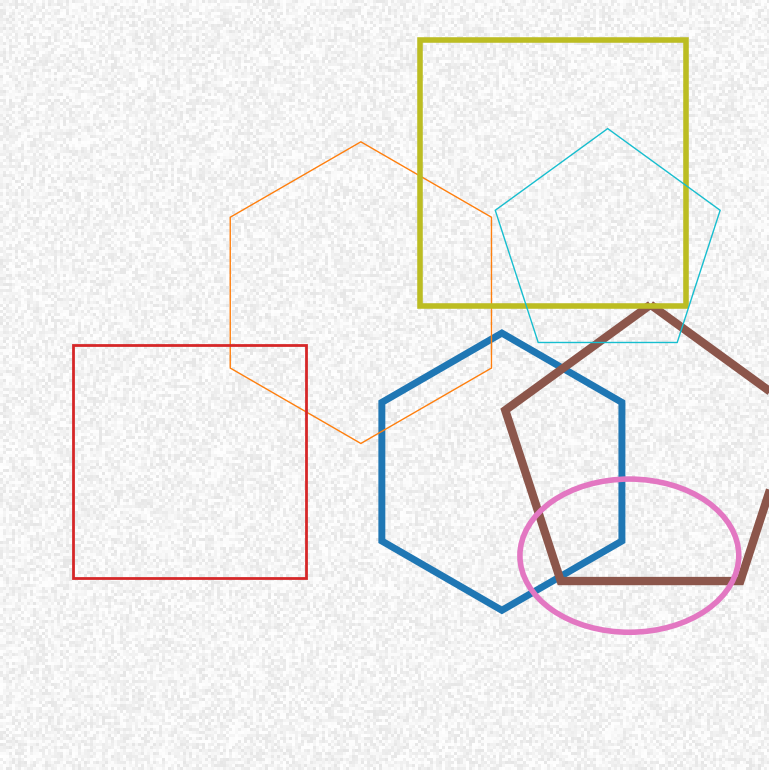[{"shape": "hexagon", "thickness": 2.5, "radius": 0.9, "center": [0.652, 0.387]}, {"shape": "hexagon", "thickness": 0.5, "radius": 0.98, "center": [0.469, 0.62]}, {"shape": "square", "thickness": 1, "radius": 0.76, "center": [0.246, 0.401]}, {"shape": "pentagon", "thickness": 3, "radius": 0.99, "center": [0.845, 0.406]}, {"shape": "oval", "thickness": 2, "radius": 0.71, "center": [0.817, 0.278]}, {"shape": "square", "thickness": 2, "radius": 0.86, "center": [0.718, 0.775]}, {"shape": "pentagon", "thickness": 0.5, "radius": 0.77, "center": [0.789, 0.679]}]